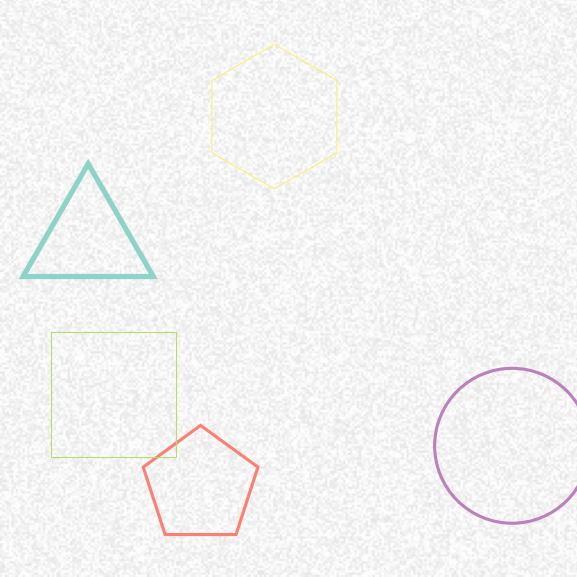[{"shape": "triangle", "thickness": 2.5, "radius": 0.65, "center": [0.153, 0.585]}, {"shape": "pentagon", "thickness": 1.5, "radius": 0.52, "center": [0.347, 0.158]}, {"shape": "square", "thickness": 0.5, "radius": 0.54, "center": [0.197, 0.316]}, {"shape": "circle", "thickness": 1.5, "radius": 0.67, "center": [0.887, 0.227]}, {"shape": "hexagon", "thickness": 0.5, "radius": 0.63, "center": [0.475, 0.797]}]